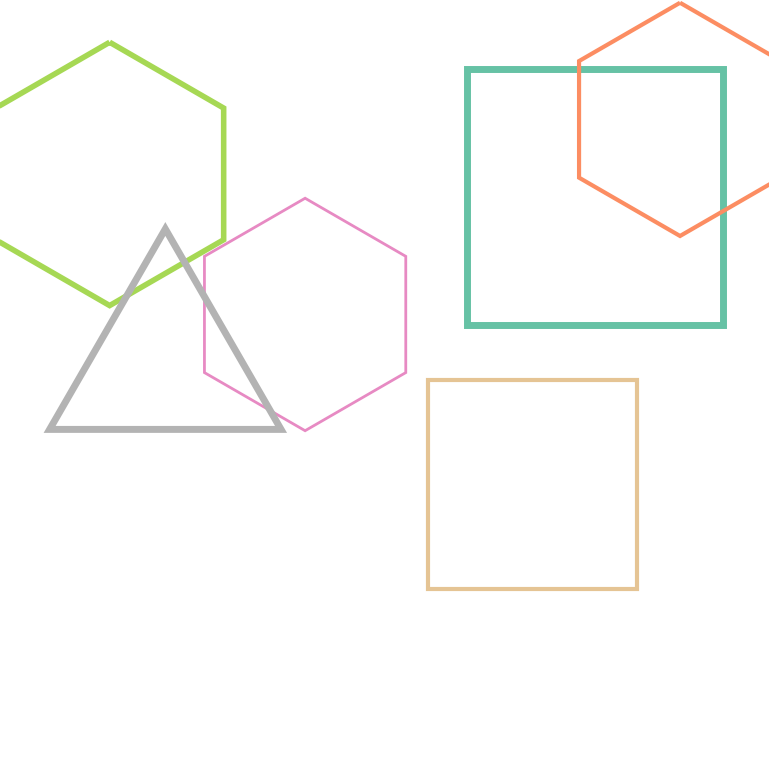[{"shape": "square", "thickness": 2.5, "radius": 0.83, "center": [0.772, 0.744]}, {"shape": "hexagon", "thickness": 1.5, "radius": 0.76, "center": [0.883, 0.845]}, {"shape": "hexagon", "thickness": 1, "radius": 0.75, "center": [0.396, 0.592]}, {"shape": "hexagon", "thickness": 2, "radius": 0.85, "center": [0.142, 0.774]}, {"shape": "square", "thickness": 1.5, "radius": 0.68, "center": [0.691, 0.371]}, {"shape": "triangle", "thickness": 2.5, "radius": 0.87, "center": [0.215, 0.529]}]